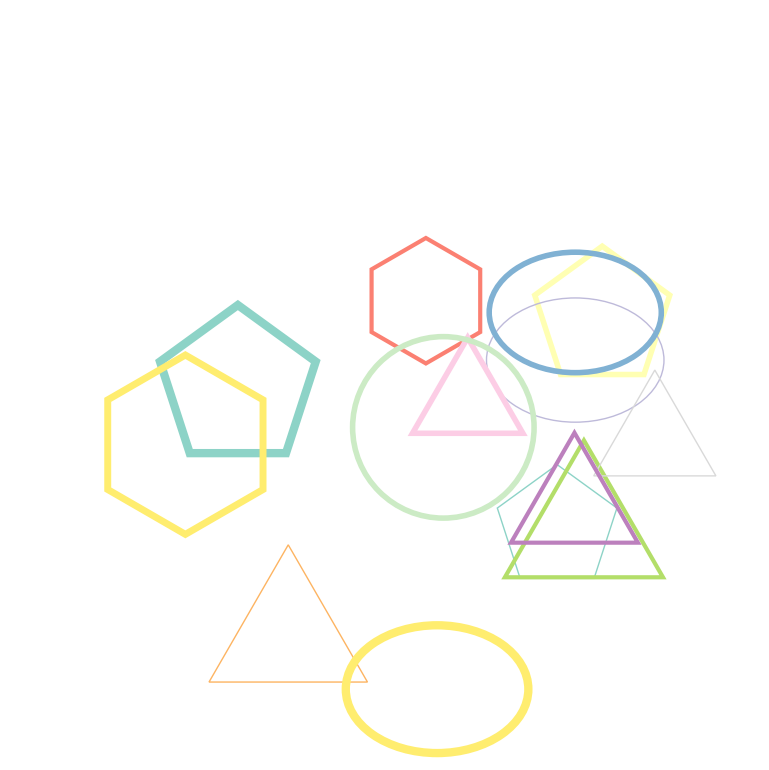[{"shape": "pentagon", "thickness": 3, "radius": 0.53, "center": [0.309, 0.498]}, {"shape": "pentagon", "thickness": 0.5, "radius": 0.41, "center": [0.724, 0.315]}, {"shape": "pentagon", "thickness": 2, "radius": 0.46, "center": [0.782, 0.588]}, {"shape": "oval", "thickness": 0.5, "radius": 0.58, "center": [0.747, 0.532]}, {"shape": "hexagon", "thickness": 1.5, "radius": 0.41, "center": [0.553, 0.609]}, {"shape": "oval", "thickness": 2, "radius": 0.56, "center": [0.747, 0.594]}, {"shape": "triangle", "thickness": 0.5, "radius": 0.59, "center": [0.374, 0.174]}, {"shape": "triangle", "thickness": 1.5, "radius": 0.59, "center": [0.758, 0.31]}, {"shape": "triangle", "thickness": 2, "radius": 0.41, "center": [0.607, 0.479]}, {"shape": "triangle", "thickness": 0.5, "radius": 0.46, "center": [0.85, 0.428]}, {"shape": "triangle", "thickness": 1.5, "radius": 0.48, "center": [0.746, 0.343]}, {"shape": "circle", "thickness": 2, "radius": 0.59, "center": [0.576, 0.445]}, {"shape": "hexagon", "thickness": 2.5, "radius": 0.58, "center": [0.241, 0.422]}, {"shape": "oval", "thickness": 3, "radius": 0.59, "center": [0.568, 0.105]}]